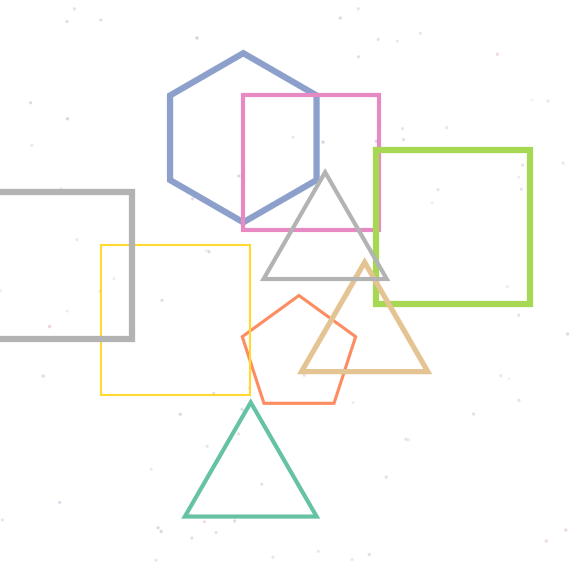[{"shape": "triangle", "thickness": 2, "radius": 0.66, "center": [0.434, 0.171]}, {"shape": "pentagon", "thickness": 1.5, "radius": 0.52, "center": [0.518, 0.384]}, {"shape": "hexagon", "thickness": 3, "radius": 0.73, "center": [0.421, 0.761]}, {"shape": "square", "thickness": 2, "radius": 0.59, "center": [0.538, 0.718]}, {"shape": "square", "thickness": 3, "radius": 0.67, "center": [0.785, 0.606]}, {"shape": "square", "thickness": 1, "radius": 0.65, "center": [0.304, 0.445]}, {"shape": "triangle", "thickness": 2.5, "radius": 0.63, "center": [0.631, 0.419]}, {"shape": "triangle", "thickness": 2, "radius": 0.62, "center": [0.563, 0.578]}, {"shape": "square", "thickness": 3, "radius": 0.63, "center": [0.102, 0.54]}]